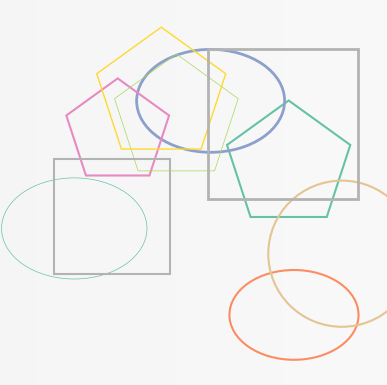[{"shape": "pentagon", "thickness": 1.5, "radius": 0.84, "center": [0.745, 0.572]}, {"shape": "oval", "thickness": 0.5, "radius": 0.94, "center": [0.192, 0.407]}, {"shape": "oval", "thickness": 1.5, "radius": 0.83, "center": [0.759, 0.182]}, {"shape": "oval", "thickness": 2, "radius": 0.95, "center": [0.544, 0.738]}, {"shape": "pentagon", "thickness": 1.5, "radius": 0.7, "center": [0.304, 0.657]}, {"shape": "pentagon", "thickness": 0.5, "radius": 0.84, "center": [0.455, 0.692]}, {"shape": "pentagon", "thickness": 1, "radius": 0.87, "center": [0.416, 0.754]}, {"shape": "circle", "thickness": 1.5, "radius": 0.95, "center": [0.882, 0.341]}, {"shape": "square", "thickness": 1.5, "radius": 0.75, "center": [0.289, 0.438]}, {"shape": "square", "thickness": 2, "radius": 0.97, "center": [0.73, 0.677]}]